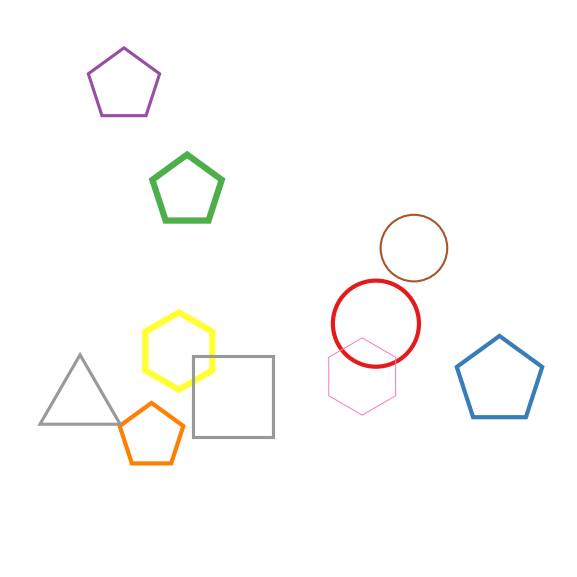[{"shape": "circle", "thickness": 2, "radius": 0.37, "center": [0.651, 0.439]}, {"shape": "pentagon", "thickness": 2, "radius": 0.39, "center": [0.865, 0.34]}, {"shape": "pentagon", "thickness": 3, "radius": 0.32, "center": [0.324, 0.668]}, {"shape": "pentagon", "thickness": 1.5, "radius": 0.32, "center": [0.215, 0.851]}, {"shape": "pentagon", "thickness": 2, "radius": 0.29, "center": [0.262, 0.244]}, {"shape": "hexagon", "thickness": 3, "radius": 0.33, "center": [0.31, 0.391]}, {"shape": "circle", "thickness": 1, "radius": 0.29, "center": [0.717, 0.57]}, {"shape": "hexagon", "thickness": 0.5, "radius": 0.33, "center": [0.627, 0.347]}, {"shape": "square", "thickness": 1.5, "radius": 0.35, "center": [0.404, 0.313]}, {"shape": "triangle", "thickness": 1.5, "radius": 0.4, "center": [0.139, 0.305]}]